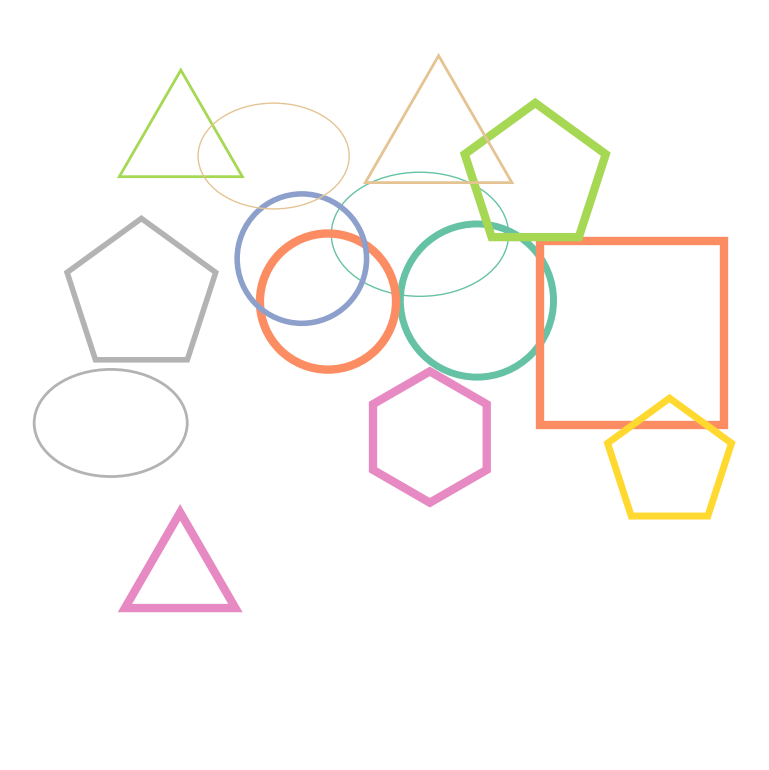[{"shape": "circle", "thickness": 2.5, "radius": 0.5, "center": [0.619, 0.61]}, {"shape": "oval", "thickness": 0.5, "radius": 0.58, "center": [0.545, 0.696]}, {"shape": "square", "thickness": 3, "radius": 0.6, "center": [0.821, 0.568]}, {"shape": "circle", "thickness": 3, "radius": 0.44, "center": [0.426, 0.608]}, {"shape": "circle", "thickness": 2, "radius": 0.42, "center": [0.392, 0.664]}, {"shape": "hexagon", "thickness": 3, "radius": 0.43, "center": [0.558, 0.432]}, {"shape": "triangle", "thickness": 3, "radius": 0.41, "center": [0.234, 0.252]}, {"shape": "pentagon", "thickness": 3, "radius": 0.48, "center": [0.695, 0.77]}, {"shape": "triangle", "thickness": 1, "radius": 0.46, "center": [0.235, 0.817]}, {"shape": "pentagon", "thickness": 2.5, "radius": 0.42, "center": [0.87, 0.398]}, {"shape": "triangle", "thickness": 1, "radius": 0.55, "center": [0.57, 0.818]}, {"shape": "oval", "thickness": 0.5, "radius": 0.49, "center": [0.355, 0.797]}, {"shape": "oval", "thickness": 1, "radius": 0.5, "center": [0.144, 0.451]}, {"shape": "pentagon", "thickness": 2, "radius": 0.51, "center": [0.184, 0.615]}]